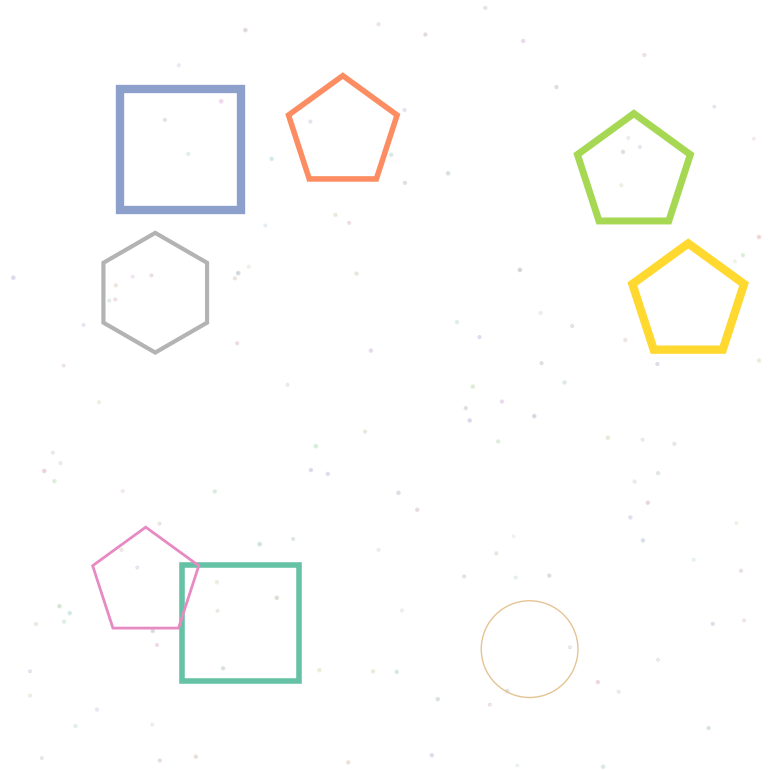[{"shape": "square", "thickness": 2, "radius": 0.38, "center": [0.312, 0.191]}, {"shape": "pentagon", "thickness": 2, "radius": 0.37, "center": [0.445, 0.828]}, {"shape": "square", "thickness": 3, "radius": 0.39, "center": [0.234, 0.806]}, {"shape": "pentagon", "thickness": 1, "radius": 0.36, "center": [0.189, 0.243]}, {"shape": "pentagon", "thickness": 2.5, "radius": 0.39, "center": [0.823, 0.775]}, {"shape": "pentagon", "thickness": 3, "radius": 0.38, "center": [0.894, 0.608]}, {"shape": "circle", "thickness": 0.5, "radius": 0.31, "center": [0.688, 0.157]}, {"shape": "hexagon", "thickness": 1.5, "radius": 0.39, "center": [0.202, 0.62]}]